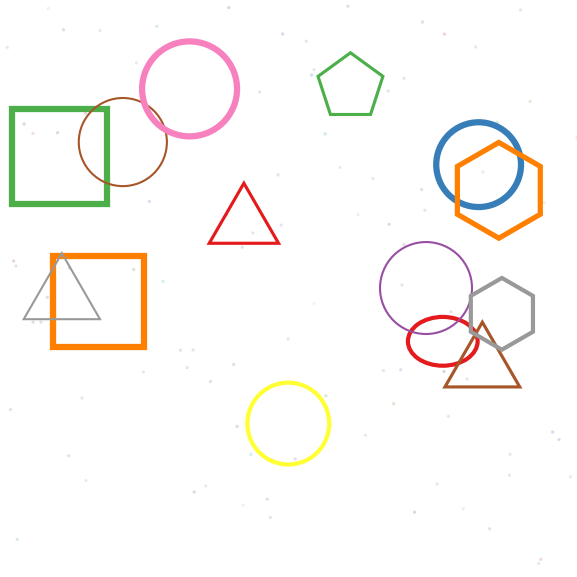[{"shape": "oval", "thickness": 2, "radius": 0.3, "center": [0.767, 0.408]}, {"shape": "triangle", "thickness": 1.5, "radius": 0.35, "center": [0.422, 0.613]}, {"shape": "circle", "thickness": 3, "radius": 0.37, "center": [0.829, 0.714]}, {"shape": "square", "thickness": 3, "radius": 0.41, "center": [0.103, 0.728]}, {"shape": "pentagon", "thickness": 1.5, "radius": 0.3, "center": [0.607, 0.849]}, {"shape": "circle", "thickness": 1, "radius": 0.4, "center": [0.738, 0.5]}, {"shape": "square", "thickness": 3, "radius": 0.39, "center": [0.17, 0.477]}, {"shape": "hexagon", "thickness": 2.5, "radius": 0.41, "center": [0.864, 0.67]}, {"shape": "circle", "thickness": 2, "radius": 0.35, "center": [0.499, 0.266]}, {"shape": "circle", "thickness": 1, "radius": 0.38, "center": [0.213, 0.753]}, {"shape": "triangle", "thickness": 1.5, "radius": 0.37, "center": [0.835, 0.367]}, {"shape": "circle", "thickness": 3, "radius": 0.41, "center": [0.328, 0.845]}, {"shape": "hexagon", "thickness": 2, "radius": 0.31, "center": [0.869, 0.456]}, {"shape": "triangle", "thickness": 1, "radius": 0.38, "center": [0.107, 0.485]}]